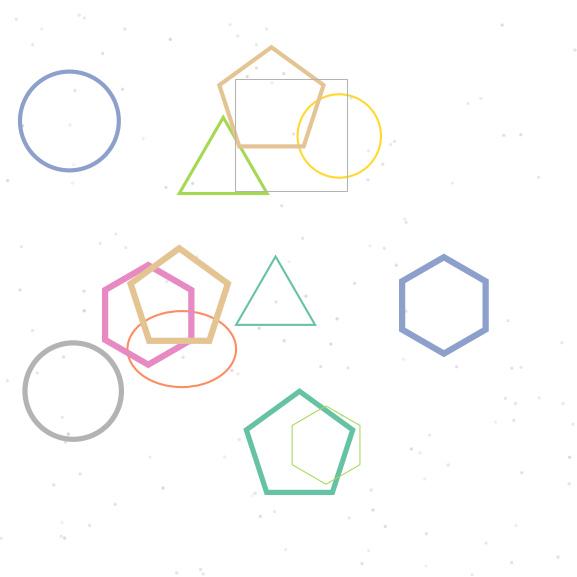[{"shape": "triangle", "thickness": 1, "radius": 0.39, "center": [0.477, 0.476]}, {"shape": "pentagon", "thickness": 2.5, "radius": 0.48, "center": [0.519, 0.225]}, {"shape": "oval", "thickness": 1, "radius": 0.47, "center": [0.315, 0.395]}, {"shape": "hexagon", "thickness": 3, "radius": 0.42, "center": [0.769, 0.47]}, {"shape": "circle", "thickness": 2, "radius": 0.43, "center": [0.12, 0.79]}, {"shape": "hexagon", "thickness": 3, "radius": 0.43, "center": [0.257, 0.454]}, {"shape": "triangle", "thickness": 1.5, "radius": 0.44, "center": [0.387, 0.708]}, {"shape": "hexagon", "thickness": 0.5, "radius": 0.34, "center": [0.565, 0.228]}, {"shape": "circle", "thickness": 1, "radius": 0.36, "center": [0.587, 0.764]}, {"shape": "pentagon", "thickness": 3, "radius": 0.44, "center": [0.31, 0.481]}, {"shape": "pentagon", "thickness": 2, "radius": 0.47, "center": [0.47, 0.822]}, {"shape": "square", "thickness": 0.5, "radius": 0.49, "center": [0.503, 0.766]}, {"shape": "circle", "thickness": 2.5, "radius": 0.42, "center": [0.127, 0.322]}]